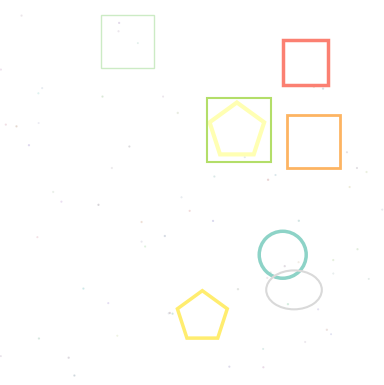[{"shape": "circle", "thickness": 2.5, "radius": 0.31, "center": [0.734, 0.338]}, {"shape": "pentagon", "thickness": 3, "radius": 0.37, "center": [0.615, 0.659]}, {"shape": "square", "thickness": 2.5, "radius": 0.29, "center": [0.795, 0.838]}, {"shape": "square", "thickness": 2, "radius": 0.34, "center": [0.815, 0.633]}, {"shape": "square", "thickness": 1.5, "radius": 0.42, "center": [0.622, 0.662]}, {"shape": "oval", "thickness": 1.5, "radius": 0.36, "center": [0.764, 0.247]}, {"shape": "square", "thickness": 1, "radius": 0.34, "center": [0.332, 0.893]}, {"shape": "pentagon", "thickness": 2.5, "radius": 0.34, "center": [0.526, 0.177]}]